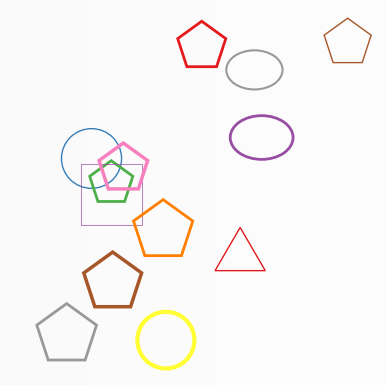[{"shape": "triangle", "thickness": 1, "radius": 0.37, "center": [0.62, 0.334]}, {"shape": "pentagon", "thickness": 2, "radius": 0.33, "center": [0.521, 0.88]}, {"shape": "circle", "thickness": 1, "radius": 0.39, "center": [0.236, 0.588]}, {"shape": "pentagon", "thickness": 2, "radius": 0.29, "center": [0.287, 0.524]}, {"shape": "square", "thickness": 0.5, "radius": 0.39, "center": [0.288, 0.494]}, {"shape": "oval", "thickness": 2, "radius": 0.41, "center": [0.675, 0.643]}, {"shape": "pentagon", "thickness": 2, "radius": 0.4, "center": [0.421, 0.401]}, {"shape": "circle", "thickness": 3, "radius": 0.37, "center": [0.428, 0.117]}, {"shape": "pentagon", "thickness": 2.5, "radius": 0.39, "center": [0.291, 0.267]}, {"shape": "pentagon", "thickness": 1, "radius": 0.32, "center": [0.897, 0.889]}, {"shape": "pentagon", "thickness": 2.5, "radius": 0.33, "center": [0.318, 0.563]}, {"shape": "pentagon", "thickness": 2, "radius": 0.41, "center": [0.172, 0.13]}, {"shape": "oval", "thickness": 1.5, "radius": 0.36, "center": [0.657, 0.818]}]